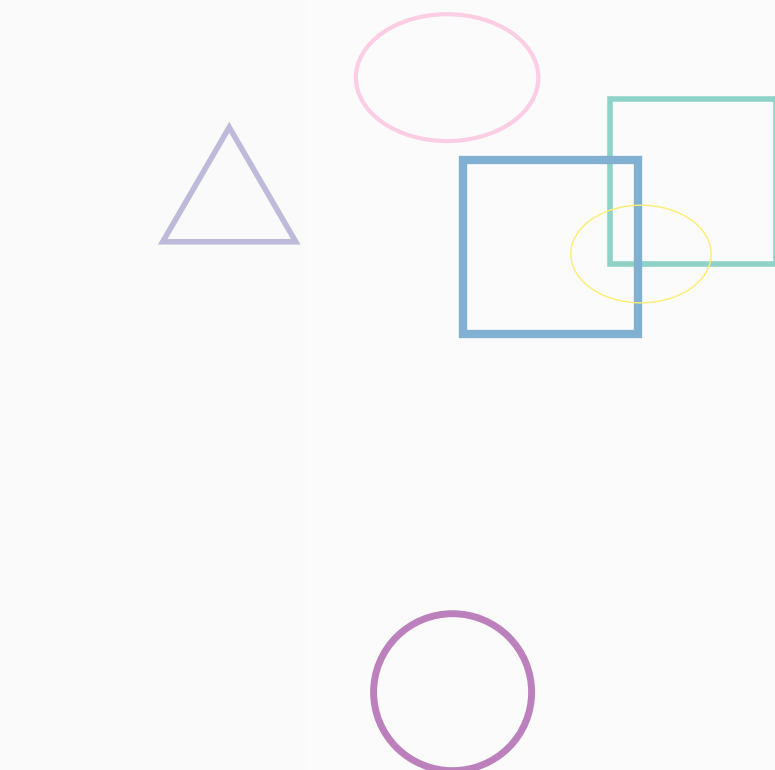[{"shape": "square", "thickness": 2, "radius": 0.53, "center": [0.894, 0.765]}, {"shape": "triangle", "thickness": 2, "radius": 0.5, "center": [0.296, 0.736]}, {"shape": "square", "thickness": 3, "radius": 0.56, "center": [0.711, 0.679]}, {"shape": "oval", "thickness": 1.5, "radius": 0.59, "center": [0.577, 0.899]}, {"shape": "circle", "thickness": 2.5, "radius": 0.51, "center": [0.584, 0.101]}, {"shape": "oval", "thickness": 0.5, "radius": 0.45, "center": [0.827, 0.67]}]